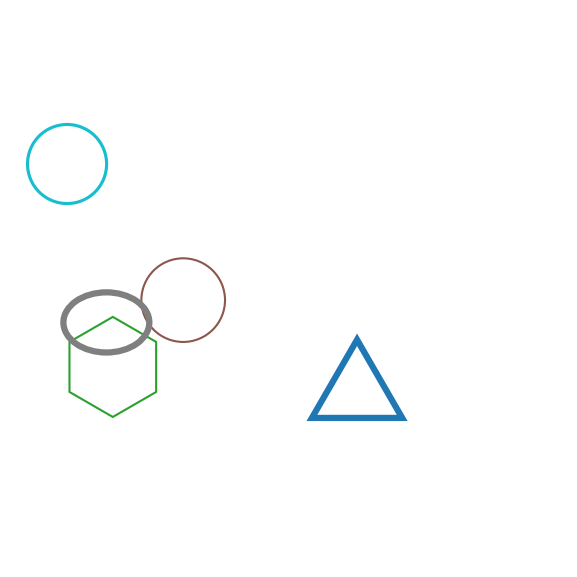[{"shape": "triangle", "thickness": 3, "radius": 0.45, "center": [0.618, 0.321]}, {"shape": "hexagon", "thickness": 1, "radius": 0.43, "center": [0.195, 0.364]}, {"shape": "circle", "thickness": 1, "radius": 0.36, "center": [0.317, 0.479]}, {"shape": "oval", "thickness": 3, "radius": 0.37, "center": [0.184, 0.441]}, {"shape": "circle", "thickness": 1.5, "radius": 0.34, "center": [0.116, 0.715]}]